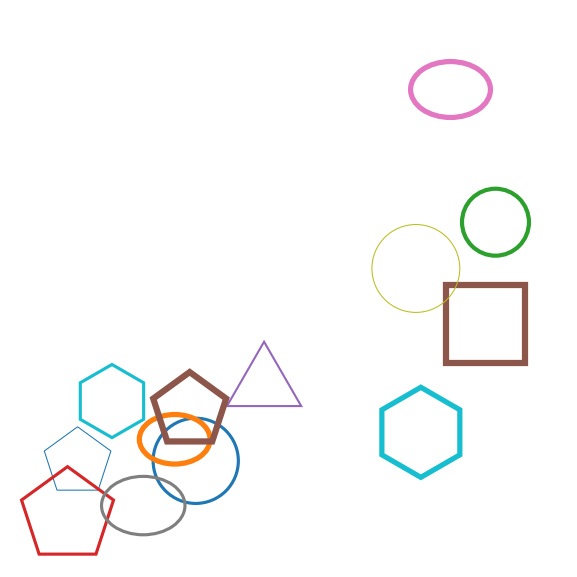[{"shape": "pentagon", "thickness": 0.5, "radius": 0.3, "center": [0.134, 0.199]}, {"shape": "circle", "thickness": 1.5, "radius": 0.37, "center": [0.339, 0.201]}, {"shape": "oval", "thickness": 2.5, "radius": 0.31, "center": [0.303, 0.238]}, {"shape": "circle", "thickness": 2, "radius": 0.29, "center": [0.858, 0.614]}, {"shape": "pentagon", "thickness": 1.5, "radius": 0.42, "center": [0.117, 0.107]}, {"shape": "triangle", "thickness": 1, "radius": 0.37, "center": [0.457, 0.333]}, {"shape": "square", "thickness": 3, "radius": 0.34, "center": [0.841, 0.438]}, {"shape": "pentagon", "thickness": 3, "radius": 0.33, "center": [0.328, 0.288]}, {"shape": "oval", "thickness": 2.5, "radius": 0.35, "center": [0.78, 0.844]}, {"shape": "oval", "thickness": 1.5, "radius": 0.36, "center": [0.248, 0.124]}, {"shape": "circle", "thickness": 0.5, "radius": 0.38, "center": [0.72, 0.534]}, {"shape": "hexagon", "thickness": 2.5, "radius": 0.39, "center": [0.729, 0.251]}, {"shape": "hexagon", "thickness": 1.5, "radius": 0.32, "center": [0.194, 0.305]}]